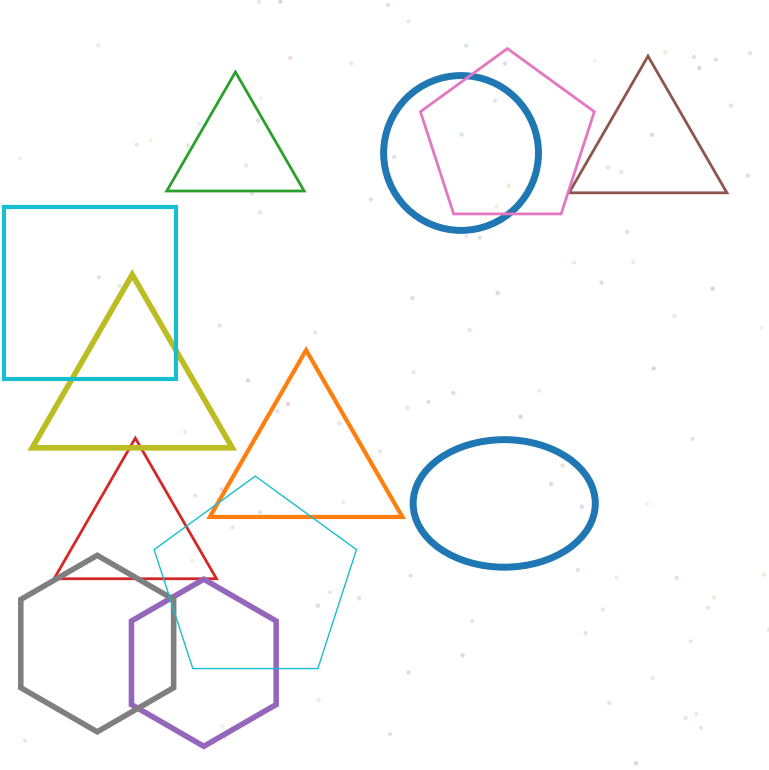[{"shape": "circle", "thickness": 2.5, "radius": 0.5, "center": [0.599, 0.801]}, {"shape": "oval", "thickness": 2.5, "radius": 0.59, "center": [0.655, 0.346]}, {"shape": "triangle", "thickness": 1.5, "radius": 0.72, "center": [0.398, 0.401]}, {"shape": "triangle", "thickness": 1, "radius": 0.52, "center": [0.306, 0.803]}, {"shape": "triangle", "thickness": 1, "radius": 0.61, "center": [0.176, 0.309]}, {"shape": "hexagon", "thickness": 2, "radius": 0.54, "center": [0.265, 0.139]}, {"shape": "triangle", "thickness": 1, "radius": 0.59, "center": [0.842, 0.809]}, {"shape": "pentagon", "thickness": 1, "radius": 0.59, "center": [0.659, 0.818]}, {"shape": "hexagon", "thickness": 2, "radius": 0.57, "center": [0.126, 0.164]}, {"shape": "triangle", "thickness": 2, "radius": 0.75, "center": [0.172, 0.493]}, {"shape": "square", "thickness": 1.5, "radius": 0.56, "center": [0.117, 0.62]}, {"shape": "pentagon", "thickness": 0.5, "radius": 0.69, "center": [0.332, 0.244]}]